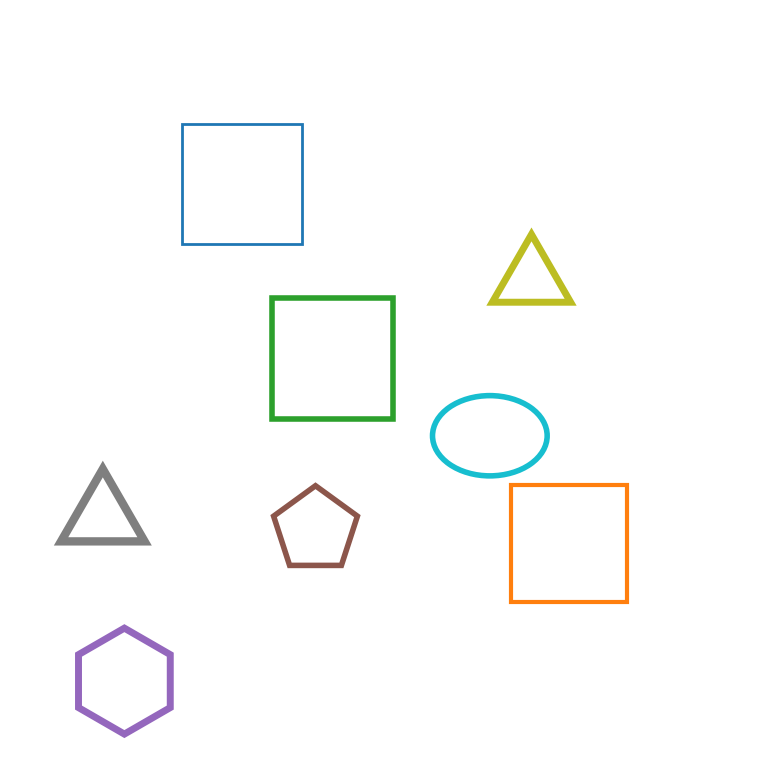[{"shape": "square", "thickness": 1, "radius": 0.39, "center": [0.314, 0.761]}, {"shape": "square", "thickness": 1.5, "radius": 0.38, "center": [0.739, 0.294]}, {"shape": "square", "thickness": 2, "radius": 0.39, "center": [0.431, 0.535]}, {"shape": "hexagon", "thickness": 2.5, "radius": 0.34, "center": [0.162, 0.115]}, {"shape": "pentagon", "thickness": 2, "radius": 0.29, "center": [0.41, 0.312]}, {"shape": "triangle", "thickness": 3, "radius": 0.31, "center": [0.134, 0.328]}, {"shape": "triangle", "thickness": 2.5, "radius": 0.29, "center": [0.69, 0.637]}, {"shape": "oval", "thickness": 2, "radius": 0.37, "center": [0.636, 0.434]}]